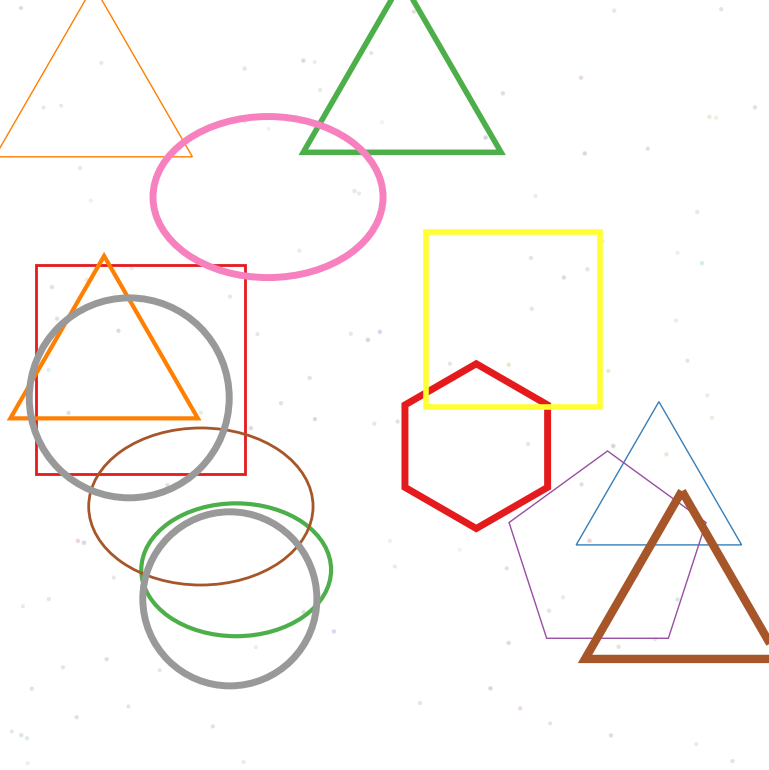[{"shape": "hexagon", "thickness": 2.5, "radius": 0.53, "center": [0.619, 0.421]}, {"shape": "square", "thickness": 1, "radius": 0.68, "center": [0.182, 0.52]}, {"shape": "triangle", "thickness": 0.5, "radius": 0.62, "center": [0.856, 0.354]}, {"shape": "triangle", "thickness": 2, "radius": 0.74, "center": [0.522, 0.876]}, {"shape": "oval", "thickness": 1.5, "radius": 0.62, "center": [0.307, 0.26]}, {"shape": "pentagon", "thickness": 0.5, "radius": 0.67, "center": [0.789, 0.28]}, {"shape": "triangle", "thickness": 0.5, "radius": 0.74, "center": [0.122, 0.87]}, {"shape": "triangle", "thickness": 1.5, "radius": 0.7, "center": [0.135, 0.527]}, {"shape": "square", "thickness": 2, "radius": 0.57, "center": [0.666, 0.585]}, {"shape": "oval", "thickness": 1, "radius": 0.73, "center": [0.261, 0.342]}, {"shape": "triangle", "thickness": 3, "radius": 0.73, "center": [0.886, 0.217]}, {"shape": "oval", "thickness": 2.5, "radius": 0.75, "center": [0.348, 0.744]}, {"shape": "circle", "thickness": 2.5, "radius": 0.57, "center": [0.298, 0.222]}, {"shape": "circle", "thickness": 2.5, "radius": 0.65, "center": [0.168, 0.483]}]